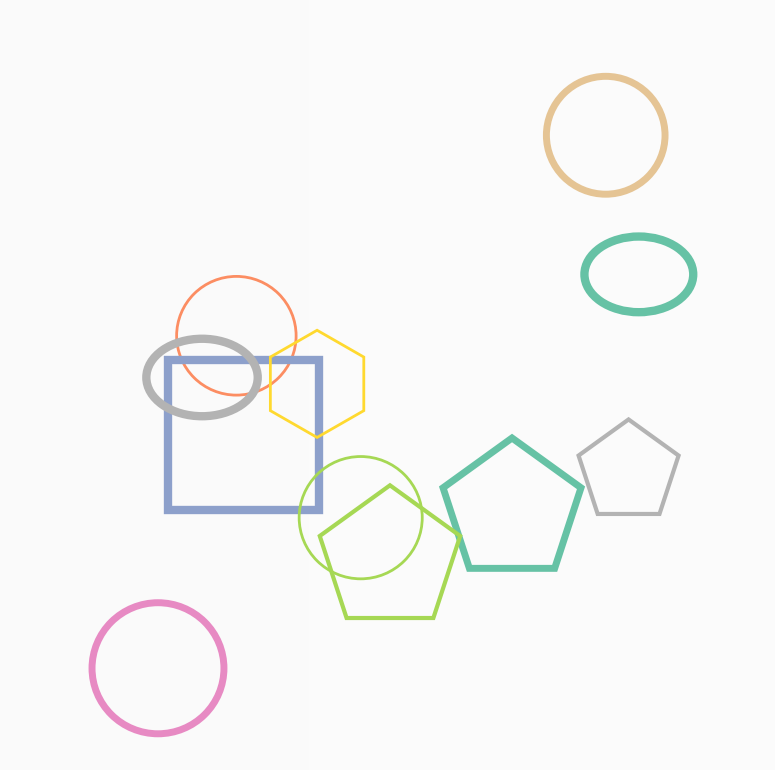[{"shape": "oval", "thickness": 3, "radius": 0.35, "center": [0.824, 0.644]}, {"shape": "pentagon", "thickness": 2.5, "radius": 0.47, "center": [0.661, 0.338]}, {"shape": "circle", "thickness": 1, "radius": 0.39, "center": [0.305, 0.564]}, {"shape": "square", "thickness": 3, "radius": 0.49, "center": [0.314, 0.435]}, {"shape": "circle", "thickness": 2.5, "radius": 0.43, "center": [0.204, 0.132]}, {"shape": "circle", "thickness": 1, "radius": 0.4, "center": [0.465, 0.328]}, {"shape": "pentagon", "thickness": 1.5, "radius": 0.48, "center": [0.503, 0.274]}, {"shape": "hexagon", "thickness": 1, "radius": 0.35, "center": [0.409, 0.501]}, {"shape": "circle", "thickness": 2.5, "radius": 0.38, "center": [0.782, 0.824]}, {"shape": "pentagon", "thickness": 1.5, "radius": 0.34, "center": [0.811, 0.387]}, {"shape": "oval", "thickness": 3, "radius": 0.36, "center": [0.261, 0.51]}]